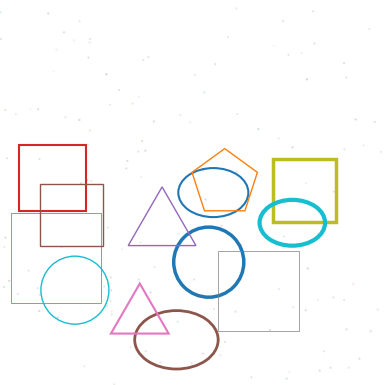[{"shape": "oval", "thickness": 1.5, "radius": 0.45, "center": [0.554, 0.5]}, {"shape": "circle", "thickness": 2.5, "radius": 0.46, "center": [0.542, 0.319]}, {"shape": "pentagon", "thickness": 1, "radius": 0.45, "center": [0.584, 0.525]}, {"shape": "square", "thickness": 0.5, "radius": 0.58, "center": [0.146, 0.33]}, {"shape": "square", "thickness": 1.5, "radius": 0.43, "center": [0.137, 0.538]}, {"shape": "triangle", "thickness": 1, "radius": 0.51, "center": [0.421, 0.413]}, {"shape": "square", "thickness": 1, "radius": 0.41, "center": [0.186, 0.442]}, {"shape": "oval", "thickness": 2, "radius": 0.54, "center": [0.458, 0.117]}, {"shape": "triangle", "thickness": 1.5, "radius": 0.43, "center": [0.363, 0.177]}, {"shape": "square", "thickness": 0.5, "radius": 0.52, "center": [0.672, 0.244]}, {"shape": "square", "thickness": 2.5, "radius": 0.41, "center": [0.791, 0.505]}, {"shape": "oval", "thickness": 3, "radius": 0.43, "center": [0.759, 0.421]}, {"shape": "circle", "thickness": 1, "radius": 0.44, "center": [0.195, 0.246]}]